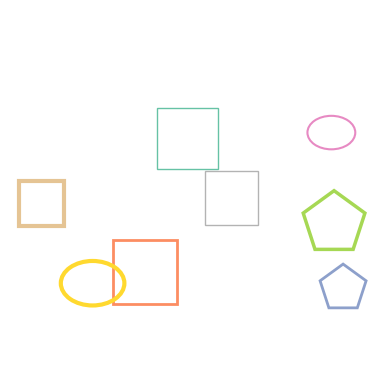[{"shape": "square", "thickness": 1, "radius": 0.4, "center": [0.487, 0.64]}, {"shape": "square", "thickness": 2, "radius": 0.42, "center": [0.377, 0.292]}, {"shape": "pentagon", "thickness": 2, "radius": 0.31, "center": [0.891, 0.251]}, {"shape": "oval", "thickness": 1.5, "radius": 0.31, "center": [0.861, 0.656]}, {"shape": "pentagon", "thickness": 2.5, "radius": 0.42, "center": [0.868, 0.42]}, {"shape": "oval", "thickness": 3, "radius": 0.41, "center": [0.241, 0.264]}, {"shape": "square", "thickness": 3, "radius": 0.29, "center": [0.108, 0.471]}, {"shape": "square", "thickness": 1, "radius": 0.35, "center": [0.6, 0.486]}]